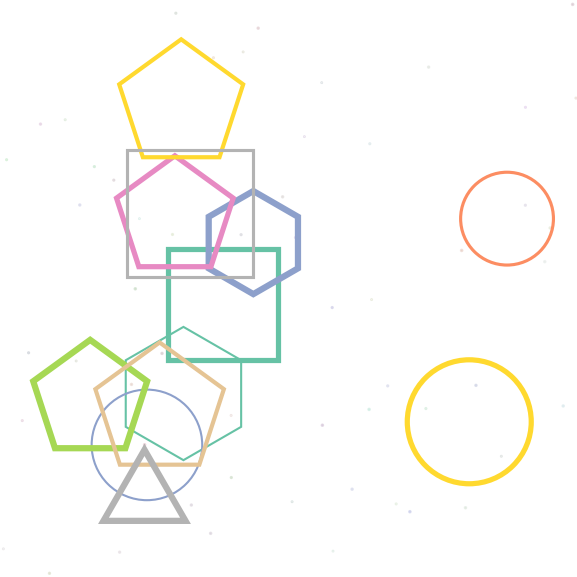[{"shape": "hexagon", "thickness": 1, "radius": 0.58, "center": [0.318, 0.318]}, {"shape": "square", "thickness": 2.5, "radius": 0.48, "center": [0.386, 0.472]}, {"shape": "circle", "thickness": 1.5, "radius": 0.4, "center": [0.878, 0.621]}, {"shape": "hexagon", "thickness": 3, "radius": 0.45, "center": [0.439, 0.579]}, {"shape": "circle", "thickness": 1, "radius": 0.48, "center": [0.254, 0.229]}, {"shape": "pentagon", "thickness": 2.5, "radius": 0.53, "center": [0.303, 0.623]}, {"shape": "pentagon", "thickness": 3, "radius": 0.52, "center": [0.156, 0.307]}, {"shape": "circle", "thickness": 2.5, "radius": 0.54, "center": [0.813, 0.269]}, {"shape": "pentagon", "thickness": 2, "radius": 0.56, "center": [0.314, 0.818]}, {"shape": "pentagon", "thickness": 2, "radius": 0.59, "center": [0.276, 0.289]}, {"shape": "square", "thickness": 1.5, "radius": 0.55, "center": [0.329, 0.629]}, {"shape": "triangle", "thickness": 3, "radius": 0.41, "center": [0.25, 0.138]}]